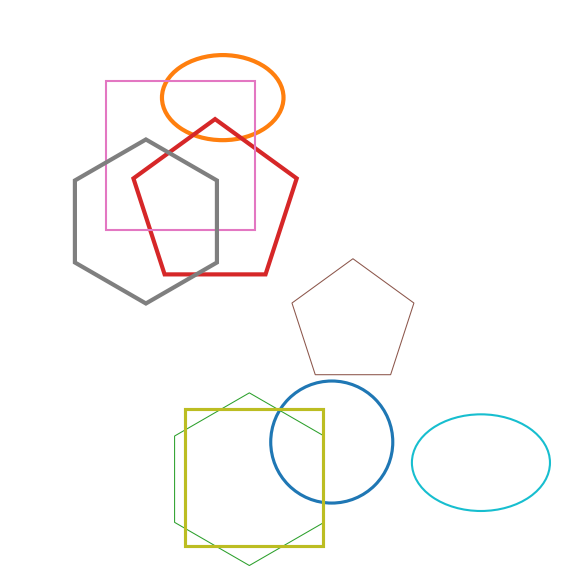[{"shape": "circle", "thickness": 1.5, "radius": 0.53, "center": [0.574, 0.234]}, {"shape": "oval", "thickness": 2, "radius": 0.53, "center": [0.386, 0.83]}, {"shape": "hexagon", "thickness": 0.5, "radius": 0.75, "center": [0.432, 0.169]}, {"shape": "pentagon", "thickness": 2, "radius": 0.74, "center": [0.372, 0.644]}, {"shape": "pentagon", "thickness": 0.5, "radius": 0.56, "center": [0.611, 0.44]}, {"shape": "square", "thickness": 1, "radius": 0.64, "center": [0.312, 0.729]}, {"shape": "hexagon", "thickness": 2, "radius": 0.71, "center": [0.253, 0.616]}, {"shape": "square", "thickness": 1.5, "radius": 0.6, "center": [0.439, 0.172]}, {"shape": "oval", "thickness": 1, "radius": 0.6, "center": [0.833, 0.198]}]